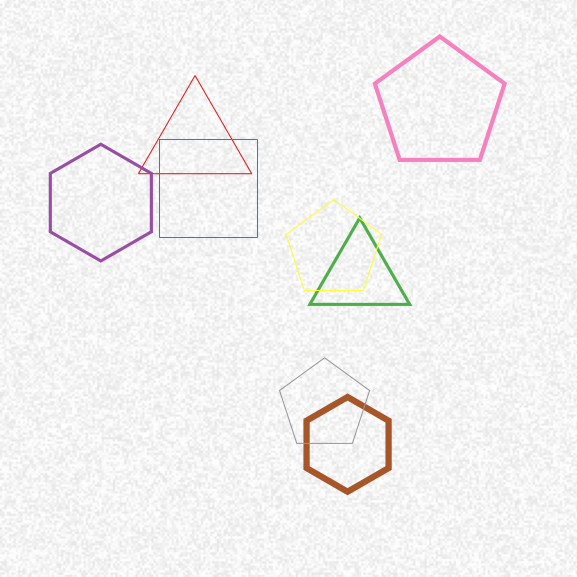[{"shape": "triangle", "thickness": 0.5, "radius": 0.57, "center": [0.338, 0.755]}, {"shape": "square", "thickness": 0.5, "radius": 0.42, "center": [0.359, 0.674]}, {"shape": "triangle", "thickness": 1.5, "radius": 0.5, "center": [0.623, 0.522]}, {"shape": "hexagon", "thickness": 1.5, "radius": 0.51, "center": [0.175, 0.648]}, {"shape": "pentagon", "thickness": 0.5, "radius": 0.43, "center": [0.578, 0.567]}, {"shape": "hexagon", "thickness": 3, "radius": 0.41, "center": [0.602, 0.23]}, {"shape": "pentagon", "thickness": 2, "radius": 0.59, "center": [0.761, 0.818]}, {"shape": "pentagon", "thickness": 0.5, "radius": 0.41, "center": [0.562, 0.298]}]